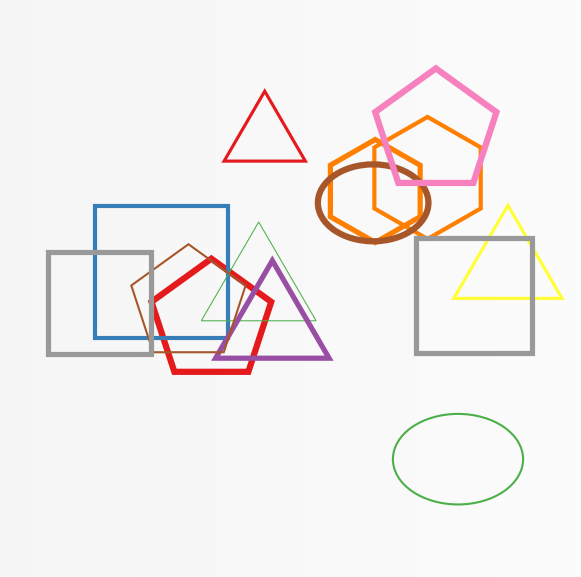[{"shape": "pentagon", "thickness": 3, "radius": 0.54, "center": [0.364, 0.443]}, {"shape": "triangle", "thickness": 1.5, "radius": 0.4, "center": [0.455, 0.761]}, {"shape": "square", "thickness": 2, "radius": 0.57, "center": [0.277, 0.528]}, {"shape": "triangle", "thickness": 0.5, "radius": 0.57, "center": [0.445, 0.501]}, {"shape": "oval", "thickness": 1, "radius": 0.56, "center": [0.788, 0.204]}, {"shape": "triangle", "thickness": 2.5, "radius": 0.56, "center": [0.469, 0.435]}, {"shape": "hexagon", "thickness": 2, "radius": 0.53, "center": [0.736, 0.691]}, {"shape": "hexagon", "thickness": 2.5, "radius": 0.45, "center": [0.646, 0.668]}, {"shape": "triangle", "thickness": 1.5, "radius": 0.54, "center": [0.874, 0.536]}, {"shape": "oval", "thickness": 3, "radius": 0.48, "center": [0.642, 0.648]}, {"shape": "pentagon", "thickness": 1, "radius": 0.52, "center": [0.324, 0.473]}, {"shape": "pentagon", "thickness": 3, "radius": 0.55, "center": [0.75, 0.771]}, {"shape": "square", "thickness": 2.5, "radius": 0.5, "center": [0.815, 0.488]}, {"shape": "square", "thickness": 2.5, "radius": 0.44, "center": [0.171, 0.474]}]